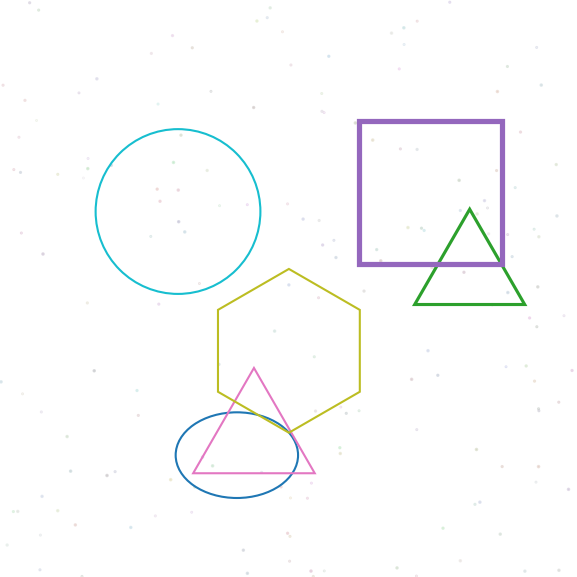[{"shape": "oval", "thickness": 1, "radius": 0.53, "center": [0.41, 0.211]}, {"shape": "triangle", "thickness": 1.5, "radius": 0.55, "center": [0.813, 0.527]}, {"shape": "square", "thickness": 2.5, "radius": 0.62, "center": [0.745, 0.666]}, {"shape": "triangle", "thickness": 1, "radius": 0.61, "center": [0.44, 0.24]}, {"shape": "hexagon", "thickness": 1, "radius": 0.71, "center": [0.5, 0.392]}, {"shape": "circle", "thickness": 1, "radius": 0.71, "center": [0.308, 0.633]}]